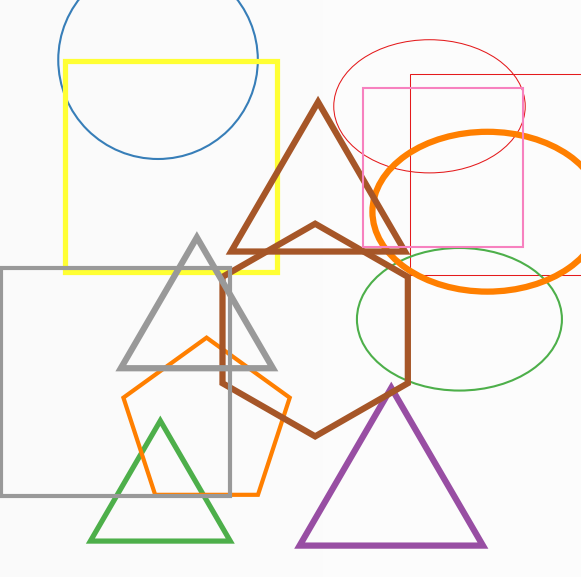[{"shape": "square", "thickness": 0.5, "radius": 0.87, "center": [0.88, 0.697]}, {"shape": "oval", "thickness": 0.5, "radius": 0.82, "center": [0.739, 0.815]}, {"shape": "circle", "thickness": 1, "radius": 0.86, "center": [0.272, 0.895]}, {"shape": "oval", "thickness": 1, "radius": 0.88, "center": [0.79, 0.446]}, {"shape": "triangle", "thickness": 2.5, "radius": 0.69, "center": [0.276, 0.132]}, {"shape": "triangle", "thickness": 3, "radius": 0.91, "center": [0.673, 0.145]}, {"shape": "oval", "thickness": 3, "radius": 0.99, "center": [0.838, 0.633]}, {"shape": "pentagon", "thickness": 2, "radius": 0.75, "center": [0.355, 0.264]}, {"shape": "square", "thickness": 2.5, "radius": 0.91, "center": [0.295, 0.711]}, {"shape": "triangle", "thickness": 3, "radius": 0.86, "center": [0.547, 0.65]}, {"shape": "hexagon", "thickness": 3, "radius": 0.92, "center": [0.542, 0.428]}, {"shape": "square", "thickness": 1, "radius": 0.69, "center": [0.762, 0.709]}, {"shape": "square", "thickness": 2, "radius": 0.99, "center": [0.199, 0.337]}, {"shape": "triangle", "thickness": 3, "radius": 0.76, "center": [0.339, 0.437]}]